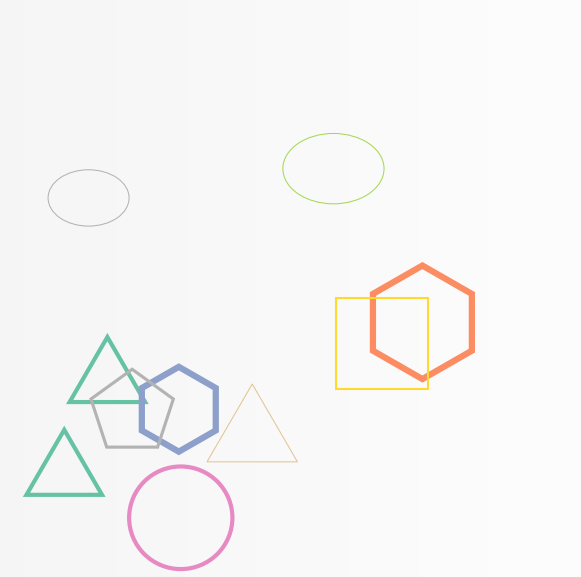[{"shape": "triangle", "thickness": 2, "radius": 0.38, "center": [0.111, 0.18]}, {"shape": "triangle", "thickness": 2, "radius": 0.38, "center": [0.185, 0.34]}, {"shape": "hexagon", "thickness": 3, "radius": 0.49, "center": [0.727, 0.441]}, {"shape": "hexagon", "thickness": 3, "radius": 0.37, "center": [0.308, 0.29]}, {"shape": "circle", "thickness": 2, "radius": 0.44, "center": [0.311, 0.103]}, {"shape": "oval", "thickness": 0.5, "radius": 0.44, "center": [0.574, 0.707]}, {"shape": "square", "thickness": 1, "radius": 0.39, "center": [0.657, 0.404]}, {"shape": "triangle", "thickness": 0.5, "radius": 0.45, "center": [0.434, 0.244]}, {"shape": "pentagon", "thickness": 1.5, "radius": 0.37, "center": [0.227, 0.285]}, {"shape": "oval", "thickness": 0.5, "radius": 0.35, "center": [0.152, 0.656]}]